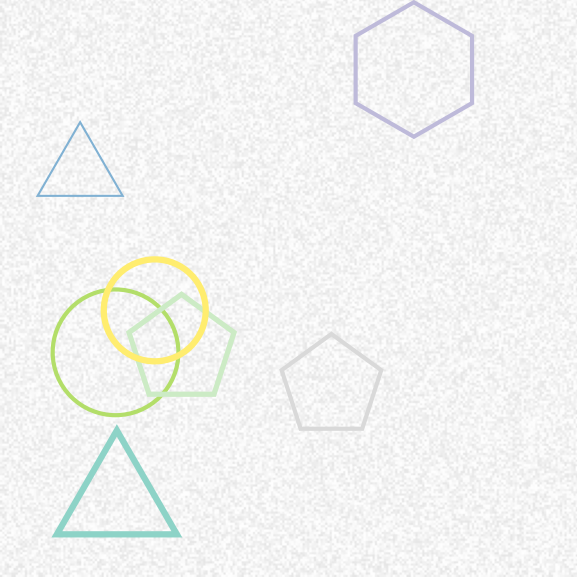[{"shape": "triangle", "thickness": 3, "radius": 0.6, "center": [0.202, 0.134]}, {"shape": "hexagon", "thickness": 2, "radius": 0.58, "center": [0.717, 0.879]}, {"shape": "triangle", "thickness": 1, "radius": 0.43, "center": [0.139, 0.703]}, {"shape": "circle", "thickness": 2, "radius": 0.54, "center": [0.2, 0.389]}, {"shape": "pentagon", "thickness": 2, "radius": 0.45, "center": [0.574, 0.33]}, {"shape": "pentagon", "thickness": 2.5, "radius": 0.48, "center": [0.314, 0.394]}, {"shape": "circle", "thickness": 3, "radius": 0.44, "center": [0.268, 0.462]}]